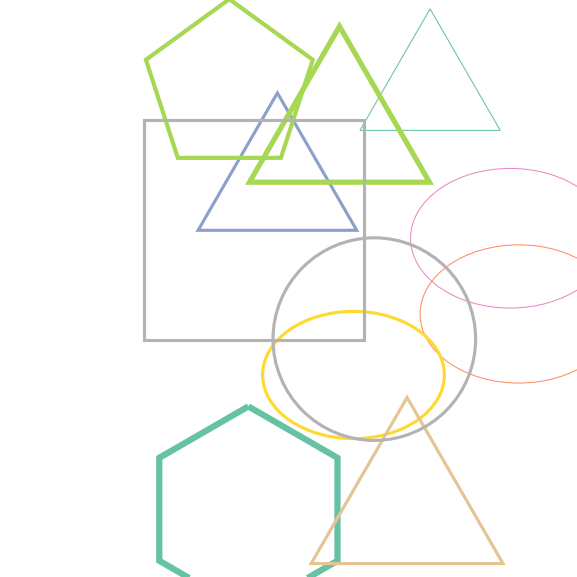[{"shape": "hexagon", "thickness": 3, "radius": 0.89, "center": [0.43, 0.117]}, {"shape": "triangle", "thickness": 0.5, "radius": 0.7, "center": [0.745, 0.843]}, {"shape": "oval", "thickness": 0.5, "radius": 0.85, "center": [0.898, 0.456]}, {"shape": "triangle", "thickness": 1.5, "radius": 0.79, "center": [0.48, 0.68]}, {"shape": "oval", "thickness": 0.5, "radius": 0.86, "center": [0.884, 0.587]}, {"shape": "triangle", "thickness": 2.5, "radius": 0.9, "center": [0.588, 0.774]}, {"shape": "pentagon", "thickness": 2, "radius": 0.76, "center": [0.397, 0.849]}, {"shape": "oval", "thickness": 1.5, "radius": 0.79, "center": [0.612, 0.35]}, {"shape": "triangle", "thickness": 1.5, "radius": 0.96, "center": [0.705, 0.119]}, {"shape": "square", "thickness": 1.5, "radius": 0.96, "center": [0.44, 0.601]}, {"shape": "circle", "thickness": 1.5, "radius": 0.88, "center": [0.648, 0.412]}]